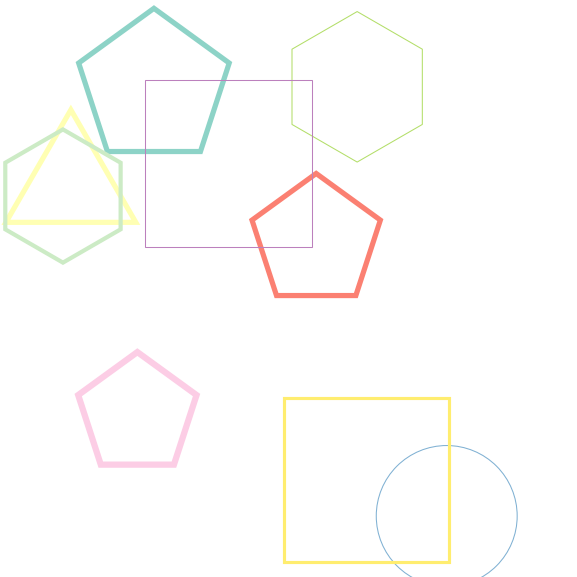[{"shape": "pentagon", "thickness": 2.5, "radius": 0.69, "center": [0.267, 0.848]}, {"shape": "triangle", "thickness": 2.5, "radius": 0.65, "center": [0.123, 0.679]}, {"shape": "pentagon", "thickness": 2.5, "radius": 0.58, "center": [0.548, 0.582]}, {"shape": "circle", "thickness": 0.5, "radius": 0.61, "center": [0.774, 0.106]}, {"shape": "hexagon", "thickness": 0.5, "radius": 0.65, "center": [0.618, 0.849]}, {"shape": "pentagon", "thickness": 3, "radius": 0.54, "center": [0.238, 0.282]}, {"shape": "square", "thickness": 0.5, "radius": 0.72, "center": [0.396, 0.716]}, {"shape": "hexagon", "thickness": 2, "radius": 0.58, "center": [0.109, 0.66]}, {"shape": "square", "thickness": 1.5, "radius": 0.71, "center": [0.635, 0.168]}]